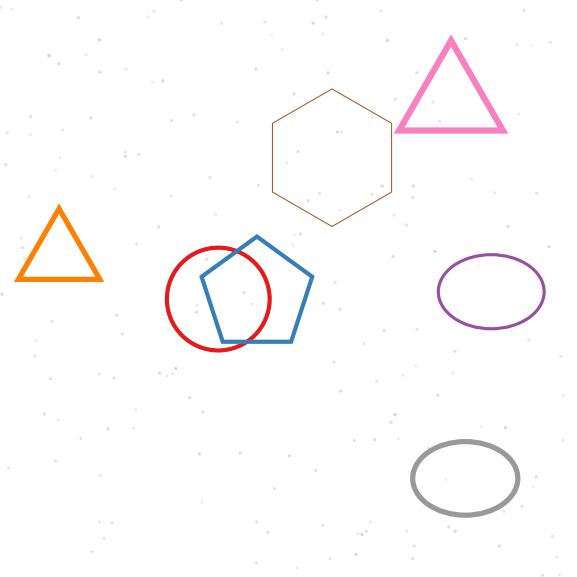[{"shape": "circle", "thickness": 2, "radius": 0.44, "center": [0.378, 0.481]}, {"shape": "pentagon", "thickness": 2, "radius": 0.5, "center": [0.445, 0.489]}, {"shape": "oval", "thickness": 1.5, "radius": 0.46, "center": [0.851, 0.494]}, {"shape": "triangle", "thickness": 2.5, "radius": 0.41, "center": [0.102, 0.556]}, {"shape": "hexagon", "thickness": 0.5, "radius": 0.6, "center": [0.575, 0.726]}, {"shape": "triangle", "thickness": 3, "radius": 0.52, "center": [0.781, 0.825]}, {"shape": "oval", "thickness": 2.5, "radius": 0.46, "center": [0.806, 0.171]}]